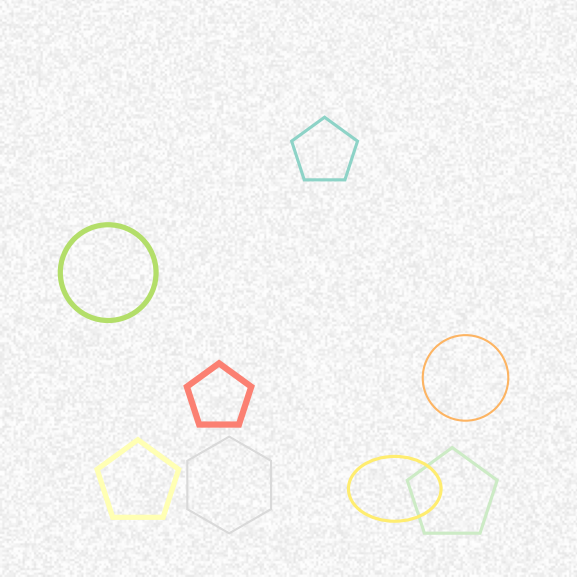[{"shape": "pentagon", "thickness": 1.5, "radius": 0.3, "center": [0.562, 0.736]}, {"shape": "pentagon", "thickness": 2.5, "radius": 0.37, "center": [0.239, 0.163]}, {"shape": "pentagon", "thickness": 3, "radius": 0.29, "center": [0.379, 0.311]}, {"shape": "circle", "thickness": 1, "radius": 0.37, "center": [0.806, 0.345]}, {"shape": "circle", "thickness": 2.5, "radius": 0.41, "center": [0.187, 0.527]}, {"shape": "hexagon", "thickness": 1, "radius": 0.42, "center": [0.397, 0.159]}, {"shape": "pentagon", "thickness": 1.5, "radius": 0.41, "center": [0.783, 0.142]}, {"shape": "oval", "thickness": 1.5, "radius": 0.4, "center": [0.684, 0.153]}]